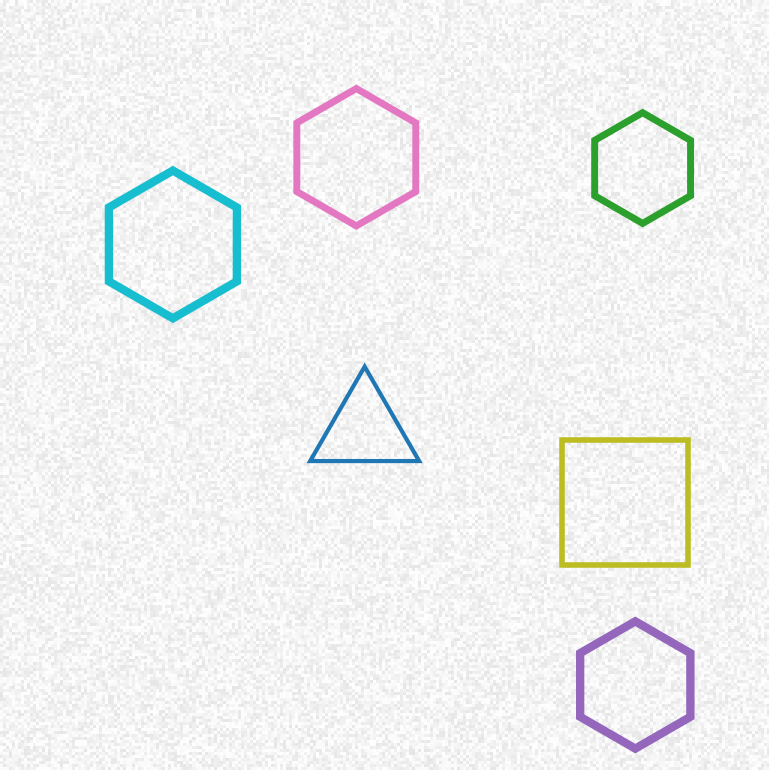[{"shape": "triangle", "thickness": 1.5, "radius": 0.41, "center": [0.474, 0.442]}, {"shape": "hexagon", "thickness": 2.5, "radius": 0.36, "center": [0.835, 0.782]}, {"shape": "hexagon", "thickness": 3, "radius": 0.41, "center": [0.825, 0.11]}, {"shape": "hexagon", "thickness": 2.5, "radius": 0.45, "center": [0.463, 0.796]}, {"shape": "square", "thickness": 2, "radius": 0.41, "center": [0.812, 0.347]}, {"shape": "hexagon", "thickness": 3, "radius": 0.48, "center": [0.225, 0.683]}]